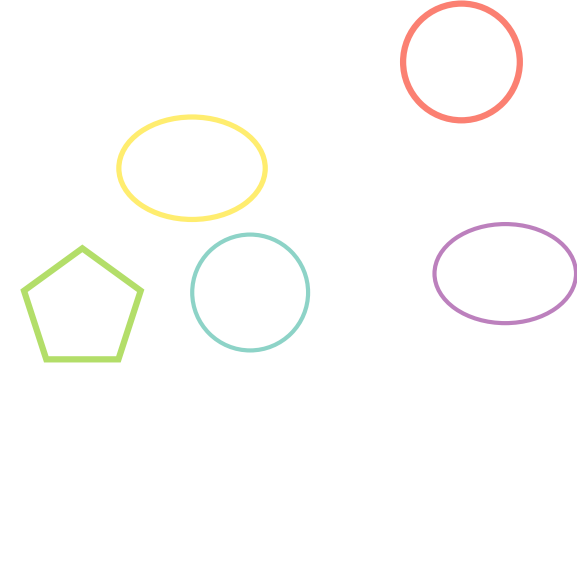[{"shape": "circle", "thickness": 2, "radius": 0.5, "center": [0.433, 0.493]}, {"shape": "circle", "thickness": 3, "radius": 0.51, "center": [0.799, 0.892]}, {"shape": "pentagon", "thickness": 3, "radius": 0.53, "center": [0.143, 0.463]}, {"shape": "oval", "thickness": 2, "radius": 0.61, "center": [0.875, 0.525]}, {"shape": "oval", "thickness": 2.5, "radius": 0.63, "center": [0.333, 0.708]}]